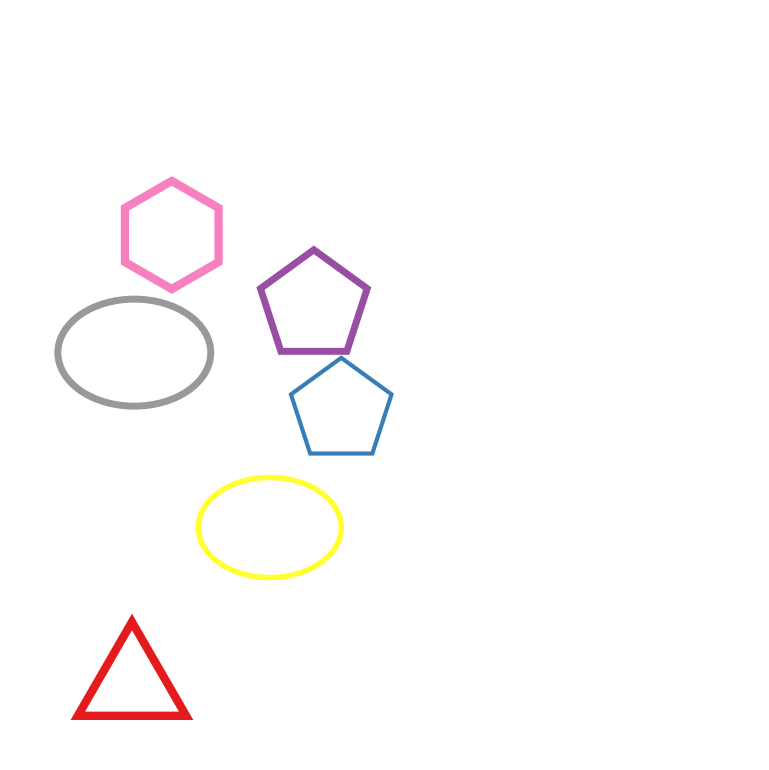[{"shape": "triangle", "thickness": 3, "radius": 0.41, "center": [0.171, 0.111]}, {"shape": "pentagon", "thickness": 1.5, "radius": 0.34, "center": [0.443, 0.467]}, {"shape": "pentagon", "thickness": 2.5, "radius": 0.36, "center": [0.408, 0.603]}, {"shape": "oval", "thickness": 2, "radius": 0.46, "center": [0.35, 0.315]}, {"shape": "hexagon", "thickness": 3, "radius": 0.35, "center": [0.223, 0.695]}, {"shape": "oval", "thickness": 2.5, "radius": 0.5, "center": [0.174, 0.542]}]